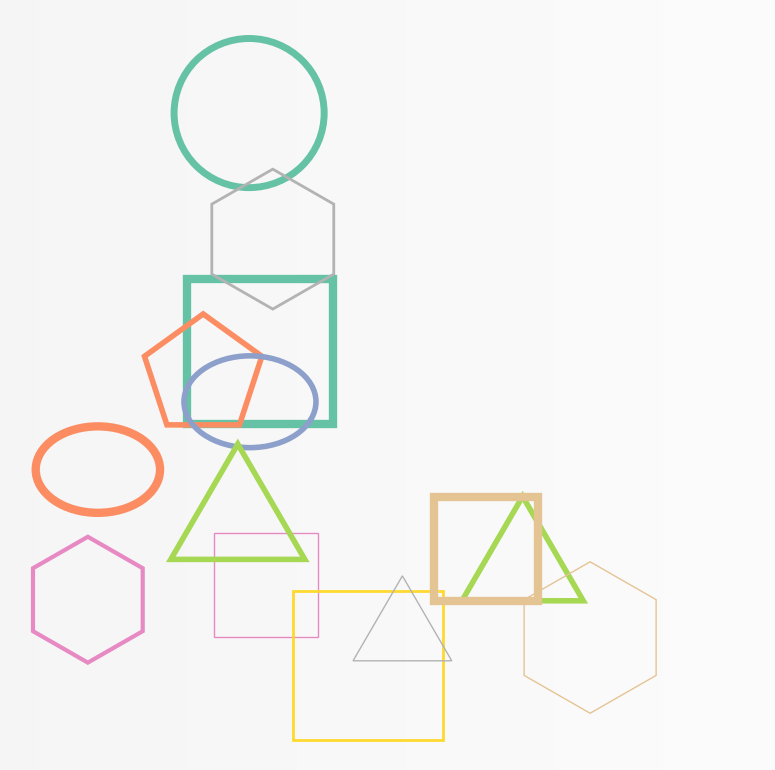[{"shape": "circle", "thickness": 2.5, "radius": 0.48, "center": [0.321, 0.853]}, {"shape": "square", "thickness": 3, "radius": 0.47, "center": [0.336, 0.543]}, {"shape": "pentagon", "thickness": 2, "radius": 0.4, "center": [0.262, 0.513]}, {"shape": "oval", "thickness": 3, "radius": 0.4, "center": [0.126, 0.39]}, {"shape": "oval", "thickness": 2, "radius": 0.43, "center": [0.323, 0.478]}, {"shape": "square", "thickness": 0.5, "radius": 0.34, "center": [0.343, 0.24]}, {"shape": "hexagon", "thickness": 1.5, "radius": 0.41, "center": [0.113, 0.221]}, {"shape": "triangle", "thickness": 2, "radius": 0.45, "center": [0.674, 0.265]}, {"shape": "triangle", "thickness": 2, "radius": 0.5, "center": [0.307, 0.323]}, {"shape": "square", "thickness": 1, "radius": 0.48, "center": [0.475, 0.135]}, {"shape": "square", "thickness": 3, "radius": 0.34, "center": [0.627, 0.287]}, {"shape": "hexagon", "thickness": 0.5, "radius": 0.49, "center": [0.761, 0.172]}, {"shape": "triangle", "thickness": 0.5, "radius": 0.37, "center": [0.519, 0.179]}, {"shape": "hexagon", "thickness": 1, "radius": 0.45, "center": [0.352, 0.689]}]